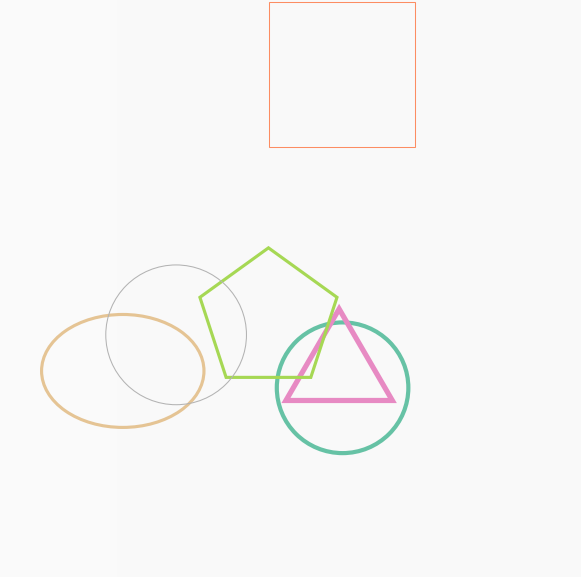[{"shape": "circle", "thickness": 2, "radius": 0.57, "center": [0.589, 0.328]}, {"shape": "square", "thickness": 0.5, "radius": 0.62, "center": [0.588, 0.87]}, {"shape": "triangle", "thickness": 2.5, "radius": 0.53, "center": [0.583, 0.358]}, {"shape": "pentagon", "thickness": 1.5, "radius": 0.62, "center": [0.462, 0.446]}, {"shape": "oval", "thickness": 1.5, "radius": 0.7, "center": [0.211, 0.357]}, {"shape": "circle", "thickness": 0.5, "radius": 0.61, "center": [0.303, 0.419]}]